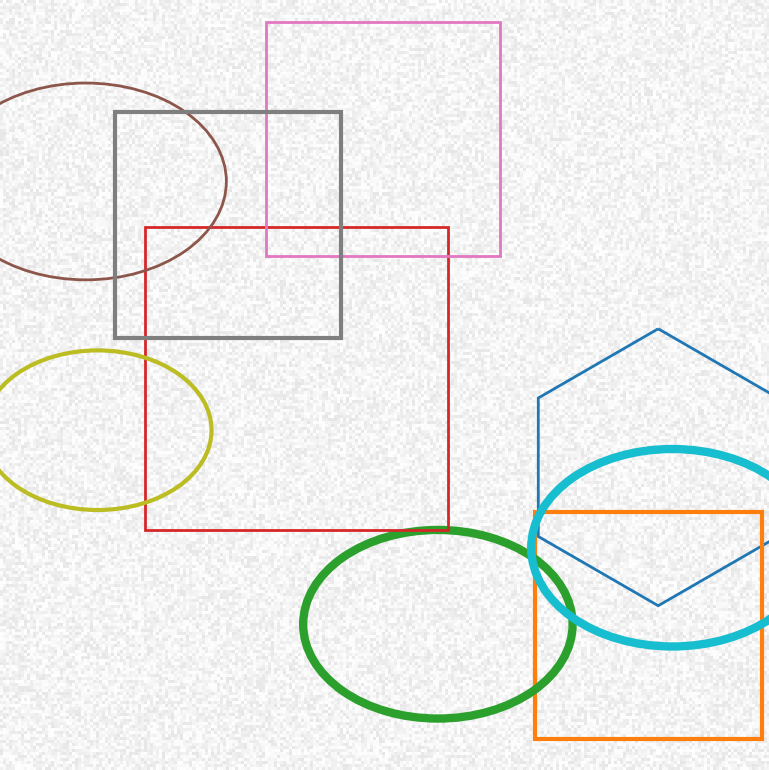[{"shape": "hexagon", "thickness": 1, "radius": 0.9, "center": [0.855, 0.393]}, {"shape": "square", "thickness": 1.5, "radius": 0.74, "center": [0.842, 0.188]}, {"shape": "oval", "thickness": 3, "radius": 0.87, "center": [0.569, 0.189]}, {"shape": "square", "thickness": 1, "radius": 0.99, "center": [0.385, 0.509]}, {"shape": "oval", "thickness": 1, "radius": 0.91, "center": [0.111, 0.764]}, {"shape": "square", "thickness": 1, "radius": 0.76, "center": [0.497, 0.82]}, {"shape": "square", "thickness": 1.5, "radius": 0.73, "center": [0.296, 0.707]}, {"shape": "oval", "thickness": 1.5, "radius": 0.74, "center": [0.127, 0.441]}, {"shape": "oval", "thickness": 3, "radius": 0.92, "center": [0.873, 0.289]}]